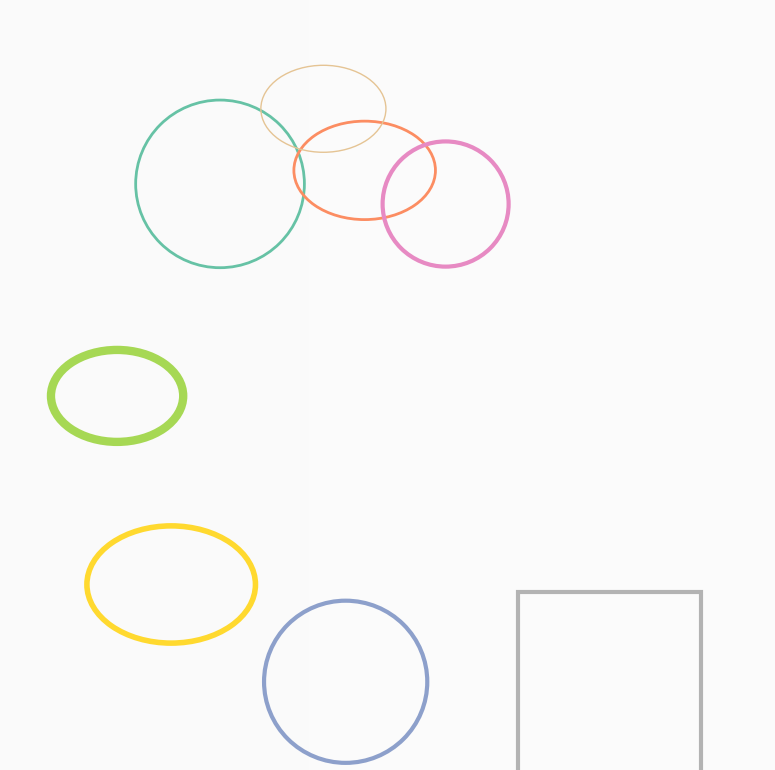[{"shape": "circle", "thickness": 1, "radius": 0.54, "center": [0.284, 0.761]}, {"shape": "oval", "thickness": 1, "radius": 0.46, "center": [0.471, 0.779]}, {"shape": "circle", "thickness": 1.5, "radius": 0.53, "center": [0.446, 0.115]}, {"shape": "circle", "thickness": 1.5, "radius": 0.41, "center": [0.575, 0.735]}, {"shape": "oval", "thickness": 3, "radius": 0.43, "center": [0.151, 0.486]}, {"shape": "oval", "thickness": 2, "radius": 0.54, "center": [0.221, 0.241]}, {"shape": "oval", "thickness": 0.5, "radius": 0.4, "center": [0.417, 0.859]}, {"shape": "square", "thickness": 1.5, "radius": 0.59, "center": [0.787, 0.113]}]